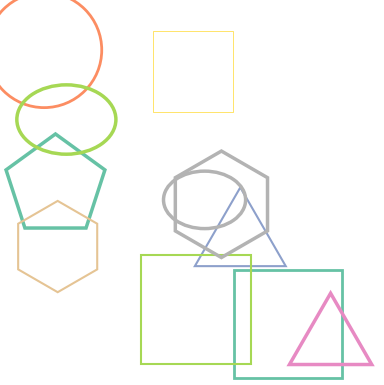[{"shape": "pentagon", "thickness": 2.5, "radius": 0.68, "center": [0.144, 0.517]}, {"shape": "square", "thickness": 2, "radius": 0.7, "center": [0.748, 0.159]}, {"shape": "circle", "thickness": 2, "radius": 0.75, "center": [0.115, 0.87]}, {"shape": "triangle", "thickness": 1.5, "radius": 0.68, "center": [0.624, 0.377]}, {"shape": "triangle", "thickness": 2.5, "radius": 0.62, "center": [0.859, 0.115]}, {"shape": "square", "thickness": 1.5, "radius": 0.71, "center": [0.509, 0.196]}, {"shape": "oval", "thickness": 2.5, "radius": 0.64, "center": [0.172, 0.69]}, {"shape": "square", "thickness": 0.5, "radius": 0.52, "center": [0.502, 0.814]}, {"shape": "hexagon", "thickness": 1.5, "radius": 0.59, "center": [0.15, 0.36]}, {"shape": "oval", "thickness": 2.5, "radius": 0.53, "center": [0.531, 0.481]}, {"shape": "hexagon", "thickness": 2.5, "radius": 0.69, "center": [0.575, 0.469]}]